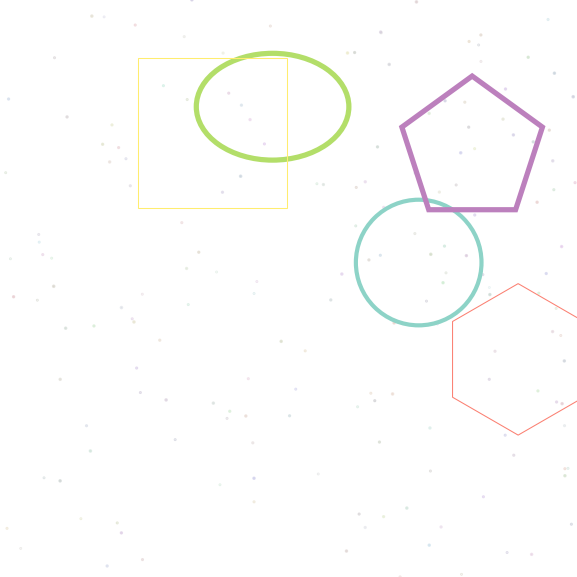[{"shape": "circle", "thickness": 2, "radius": 0.54, "center": [0.725, 0.545]}, {"shape": "hexagon", "thickness": 0.5, "radius": 0.66, "center": [0.897, 0.377]}, {"shape": "oval", "thickness": 2.5, "radius": 0.66, "center": [0.472, 0.814]}, {"shape": "pentagon", "thickness": 2.5, "radius": 0.64, "center": [0.818, 0.739]}, {"shape": "square", "thickness": 0.5, "radius": 0.65, "center": [0.368, 0.769]}]